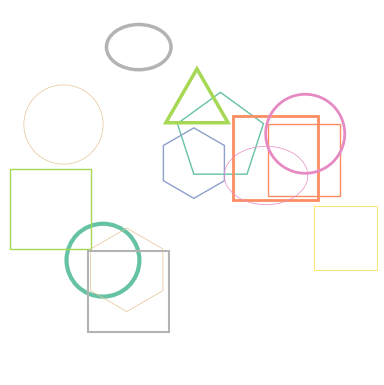[{"shape": "pentagon", "thickness": 1, "radius": 0.59, "center": [0.573, 0.643]}, {"shape": "circle", "thickness": 3, "radius": 0.47, "center": [0.267, 0.324]}, {"shape": "square", "thickness": 1, "radius": 0.47, "center": [0.789, 0.584]}, {"shape": "square", "thickness": 2, "radius": 0.55, "center": [0.715, 0.589]}, {"shape": "hexagon", "thickness": 1, "radius": 0.46, "center": [0.504, 0.576]}, {"shape": "oval", "thickness": 0.5, "radius": 0.54, "center": [0.691, 0.544]}, {"shape": "circle", "thickness": 2, "radius": 0.51, "center": [0.793, 0.652]}, {"shape": "triangle", "thickness": 2.5, "radius": 0.47, "center": [0.512, 0.728]}, {"shape": "square", "thickness": 1, "radius": 0.52, "center": [0.131, 0.457]}, {"shape": "square", "thickness": 0.5, "radius": 0.41, "center": [0.897, 0.381]}, {"shape": "circle", "thickness": 0.5, "radius": 0.51, "center": [0.165, 0.677]}, {"shape": "hexagon", "thickness": 0.5, "radius": 0.54, "center": [0.329, 0.299]}, {"shape": "oval", "thickness": 2.5, "radius": 0.42, "center": [0.36, 0.878]}, {"shape": "square", "thickness": 1.5, "radius": 0.52, "center": [0.333, 0.243]}]